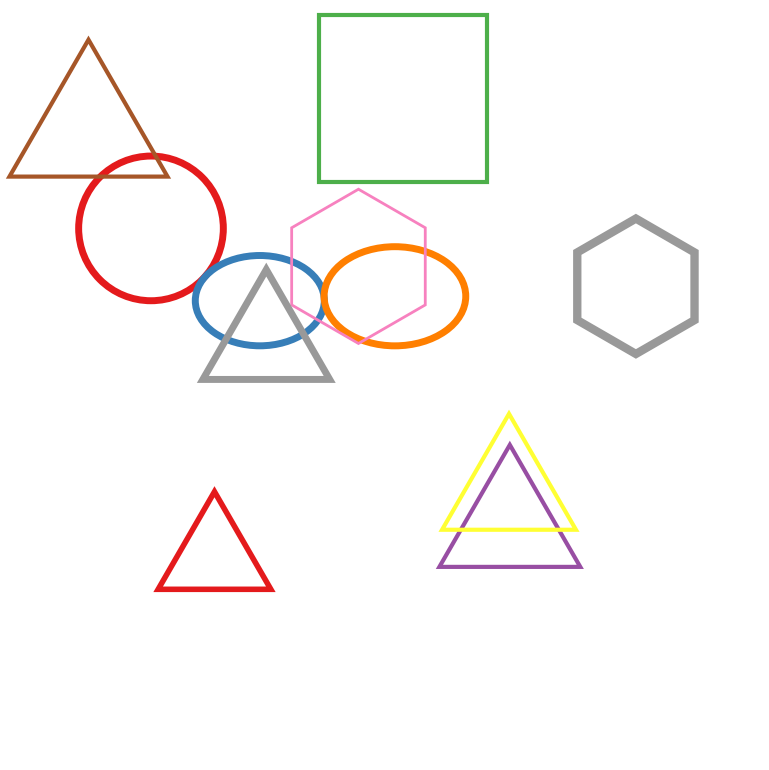[{"shape": "triangle", "thickness": 2, "radius": 0.42, "center": [0.279, 0.277]}, {"shape": "circle", "thickness": 2.5, "radius": 0.47, "center": [0.196, 0.703]}, {"shape": "oval", "thickness": 2.5, "radius": 0.42, "center": [0.337, 0.61]}, {"shape": "square", "thickness": 1.5, "radius": 0.54, "center": [0.524, 0.872]}, {"shape": "triangle", "thickness": 1.5, "radius": 0.53, "center": [0.662, 0.317]}, {"shape": "oval", "thickness": 2.5, "radius": 0.46, "center": [0.513, 0.615]}, {"shape": "triangle", "thickness": 1.5, "radius": 0.5, "center": [0.661, 0.362]}, {"shape": "triangle", "thickness": 1.5, "radius": 0.59, "center": [0.115, 0.83]}, {"shape": "hexagon", "thickness": 1, "radius": 0.5, "center": [0.466, 0.654]}, {"shape": "triangle", "thickness": 2.5, "radius": 0.48, "center": [0.346, 0.555]}, {"shape": "hexagon", "thickness": 3, "radius": 0.44, "center": [0.826, 0.628]}]